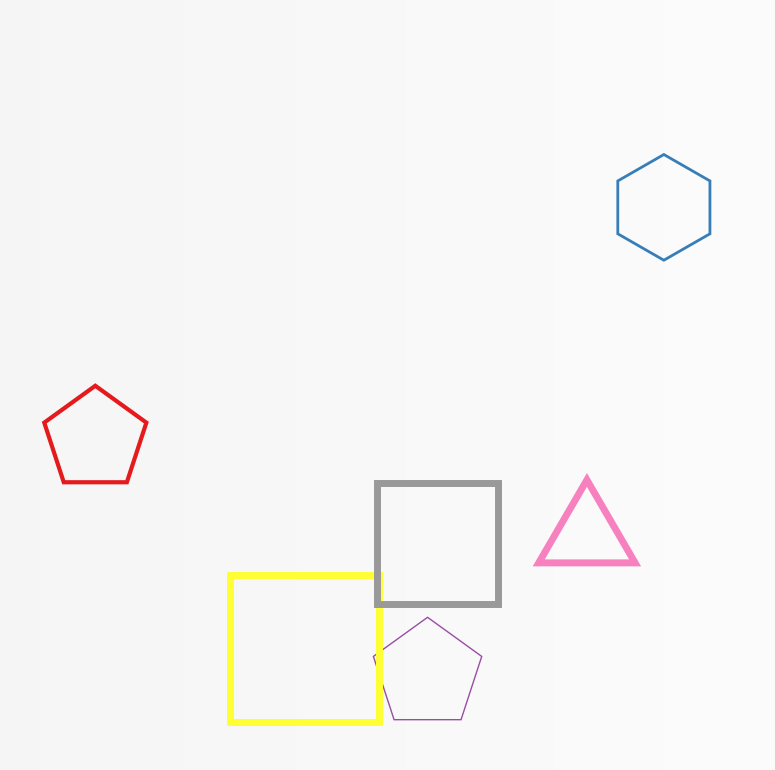[{"shape": "pentagon", "thickness": 1.5, "radius": 0.35, "center": [0.123, 0.43]}, {"shape": "hexagon", "thickness": 1, "radius": 0.34, "center": [0.857, 0.731]}, {"shape": "pentagon", "thickness": 0.5, "radius": 0.37, "center": [0.552, 0.125]}, {"shape": "square", "thickness": 2.5, "radius": 0.48, "center": [0.393, 0.158]}, {"shape": "triangle", "thickness": 2.5, "radius": 0.36, "center": [0.757, 0.305]}, {"shape": "square", "thickness": 2.5, "radius": 0.39, "center": [0.564, 0.294]}]